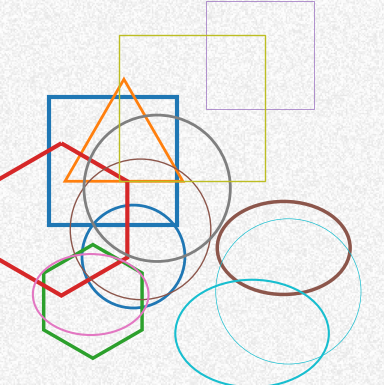[{"shape": "circle", "thickness": 2, "radius": 0.67, "center": [0.347, 0.334]}, {"shape": "square", "thickness": 3, "radius": 0.83, "center": [0.294, 0.583]}, {"shape": "triangle", "thickness": 2, "radius": 0.88, "center": [0.322, 0.618]}, {"shape": "hexagon", "thickness": 2.5, "radius": 0.74, "center": [0.241, 0.217]}, {"shape": "hexagon", "thickness": 3, "radius": 0.99, "center": [0.159, 0.43]}, {"shape": "square", "thickness": 0.5, "radius": 0.7, "center": [0.675, 0.857]}, {"shape": "circle", "thickness": 1, "radius": 0.91, "center": [0.365, 0.404]}, {"shape": "oval", "thickness": 2.5, "radius": 0.86, "center": [0.737, 0.356]}, {"shape": "oval", "thickness": 1.5, "radius": 0.75, "center": [0.236, 0.235]}, {"shape": "circle", "thickness": 2, "radius": 0.95, "center": [0.408, 0.511]}, {"shape": "square", "thickness": 1, "radius": 0.95, "center": [0.498, 0.72]}, {"shape": "circle", "thickness": 0.5, "radius": 0.94, "center": [0.749, 0.243]}, {"shape": "oval", "thickness": 1.5, "radius": 1.0, "center": [0.655, 0.134]}]